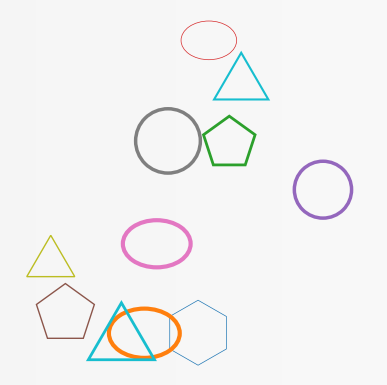[{"shape": "hexagon", "thickness": 0.5, "radius": 0.42, "center": [0.511, 0.136]}, {"shape": "oval", "thickness": 3, "radius": 0.46, "center": [0.372, 0.134]}, {"shape": "pentagon", "thickness": 2, "radius": 0.35, "center": [0.592, 0.628]}, {"shape": "oval", "thickness": 0.5, "radius": 0.36, "center": [0.539, 0.895]}, {"shape": "circle", "thickness": 2.5, "radius": 0.37, "center": [0.833, 0.507]}, {"shape": "pentagon", "thickness": 1, "radius": 0.39, "center": [0.169, 0.185]}, {"shape": "oval", "thickness": 3, "radius": 0.44, "center": [0.404, 0.367]}, {"shape": "circle", "thickness": 2.5, "radius": 0.42, "center": [0.434, 0.634]}, {"shape": "triangle", "thickness": 1, "radius": 0.36, "center": [0.131, 0.317]}, {"shape": "triangle", "thickness": 2, "radius": 0.49, "center": [0.313, 0.115]}, {"shape": "triangle", "thickness": 1.5, "radius": 0.4, "center": [0.622, 0.782]}]